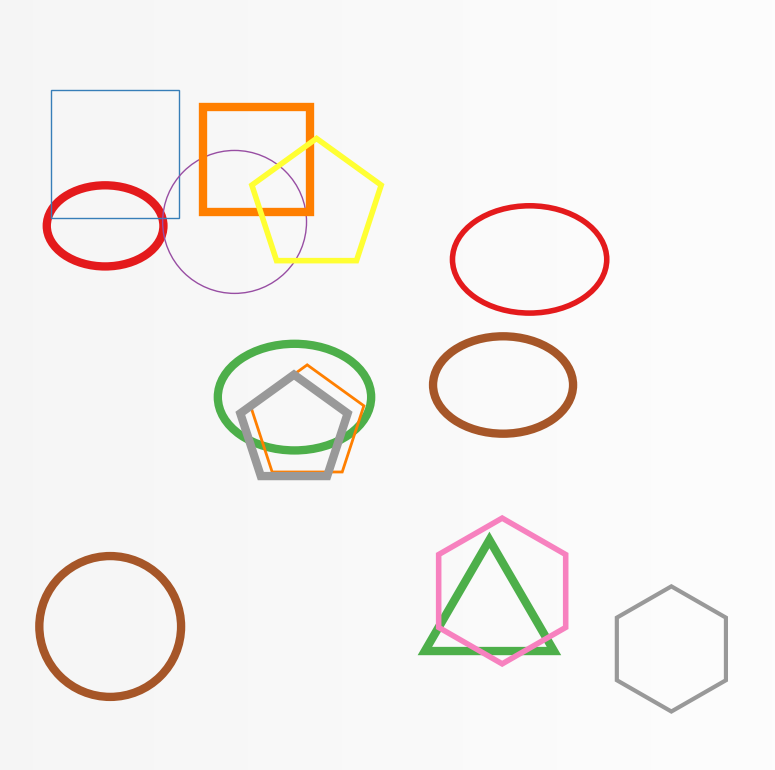[{"shape": "oval", "thickness": 2, "radius": 0.5, "center": [0.683, 0.663]}, {"shape": "oval", "thickness": 3, "radius": 0.38, "center": [0.136, 0.707]}, {"shape": "square", "thickness": 0.5, "radius": 0.41, "center": [0.149, 0.8]}, {"shape": "triangle", "thickness": 3, "radius": 0.48, "center": [0.632, 0.203]}, {"shape": "oval", "thickness": 3, "radius": 0.49, "center": [0.38, 0.484]}, {"shape": "circle", "thickness": 0.5, "radius": 0.46, "center": [0.303, 0.712]}, {"shape": "pentagon", "thickness": 1, "radius": 0.38, "center": [0.396, 0.449]}, {"shape": "square", "thickness": 3, "radius": 0.34, "center": [0.331, 0.793]}, {"shape": "pentagon", "thickness": 2, "radius": 0.44, "center": [0.408, 0.732]}, {"shape": "circle", "thickness": 3, "radius": 0.46, "center": [0.142, 0.186]}, {"shape": "oval", "thickness": 3, "radius": 0.45, "center": [0.649, 0.5]}, {"shape": "hexagon", "thickness": 2, "radius": 0.47, "center": [0.648, 0.232]}, {"shape": "pentagon", "thickness": 3, "radius": 0.36, "center": [0.379, 0.441]}, {"shape": "hexagon", "thickness": 1.5, "radius": 0.41, "center": [0.866, 0.157]}]